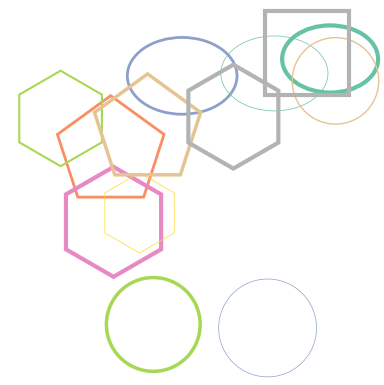[{"shape": "oval", "thickness": 3, "radius": 0.62, "center": [0.857, 0.847]}, {"shape": "oval", "thickness": 0.5, "radius": 0.7, "center": [0.713, 0.809]}, {"shape": "pentagon", "thickness": 2, "radius": 0.73, "center": [0.288, 0.606]}, {"shape": "oval", "thickness": 2, "radius": 0.71, "center": [0.473, 0.803]}, {"shape": "circle", "thickness": 0.5, "radius": 0.64, "center": [0.695, 0.148]}, {"shape": "hexagon", "thickness": 3, "radius": 0.71, "center": [0.295, 0.424]}, {"shape": "hexagon", "thickness": 1.5, "radius": 0.62, "center": [0.157, 0.692]}, {"shape": "circle", "thickness": 2.5, "radius": 0.61, "center": [0.398, 0.157]}, {"shape": "hexagon", "thickness": 0.5, "radius": 0.52, "center": [0.362, 0.447]}, {"shape": "circle", "thickness": 1, "radius": 0.56, "center": [0.871, 0.79]}, {"shape": "pentagon", "thickness": 2.5, "radius": 0.72, "center": [0.383, 0.663]}, {"shape": "square", "thickness": 3, "radius": 0.55, "center": [0.797, 0.863]}, {"shape": "hexagon", "thickness": 3, "radius": 0.67, "center": [0.606, 0.697]}]